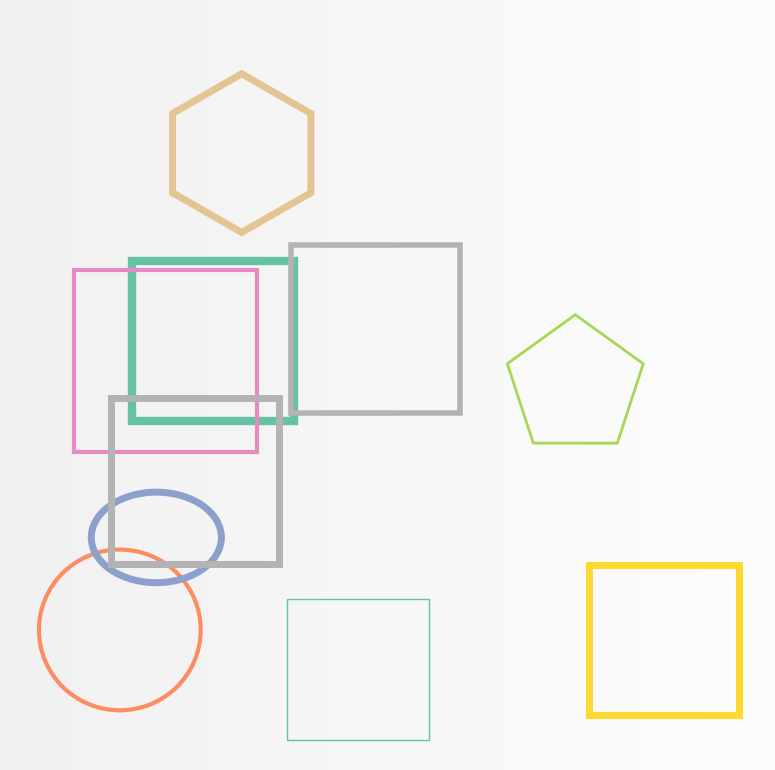[{"shape": "square", "thickness": 0.5, "radius": 0.46, "center": [0.462, 0.13]}, {"shape": "square", "thickness": 3, "radius": 0.52, "center": [0.275, 0.557]}, {"shape": "circle", "thickness": 1.5, "radius": 0.52, "center": [0.155, 0.182]}, {"shape": "oval", "thickness": 2.5, "radius": 0.42, "center": [0.202, 0.302]}, {"shape": "square", "thickness": 1.5, "radius": 0.59, "center": [0.214, 0.532]}, {"shape": "pentagon", "thickness": 1, "radius": 0.46, "center": [0.742, 0.499]}, {"shape": "square", "thickness": 2.5, "radius": 0.49, "center": [0.857, 0.169]}, {"shape": "hexagon", "thickness": 2.5, "radius": 0.52, "center": [0.312, 0.801]}, {"shape": "square", "thickness": 2, "radius": 0.55, "center": [0.485, 0.573]}, {"shape": "square", "thickness": 2.5, "radius": 0.54, "center": [0.252, 0.375]}]